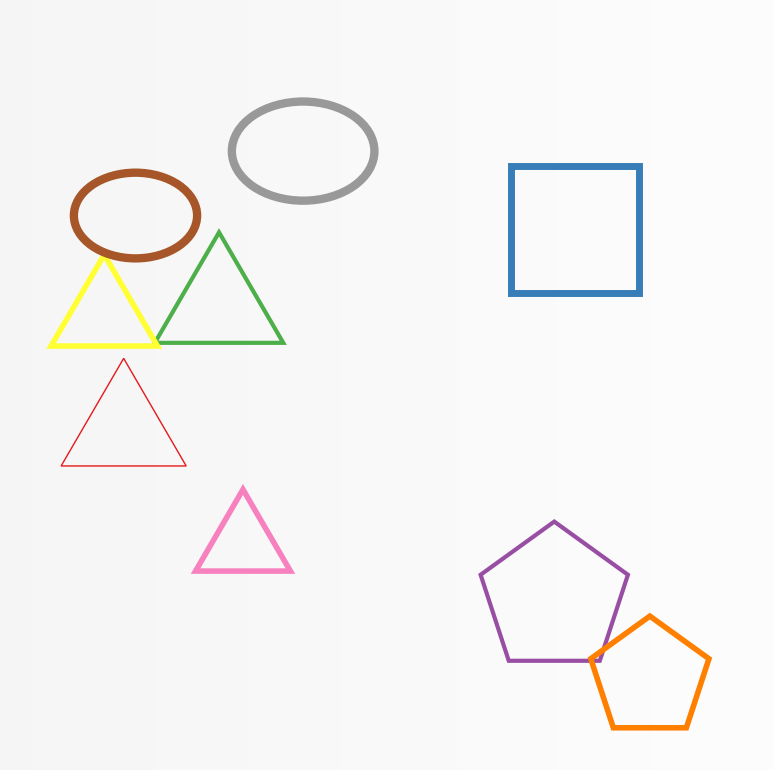[{"shape": "triangle", "thickness": 0.5, "radius": 0.47, "center": [0.16, 0.441]}, {"shape": "square", "thickness": 2.5, "radius": 0.41, "center": [0.742, 0.702]}, {"shape": "triangle", "thickness": 1.5, "radius": 0.48, "center": [0.283, 0.603]}, {"shape": "pentagon", "thickness": 1.5, "radius": 0.5, "center": [0.715, 0.223]}, {"shape": "pentagon", "thickness": 2, "radius": 0.4, "center": [0.839, 0.12]}, {"shape": "triangle", "thickness": 2, "radius": 0.4, "center": [0.135, 0.59]}, {"shape": "oval", "thickness": 3, "radius": 0.4, "center": [0.175, 0.72]}, {"shape": "triangle", "thickness": 2, "radius": 0.35, "center": [0.314, 0.294]}, {"shape": "oval", "thickness": 3, "radius": 0.46, "center": [0.391, 0.804]}]